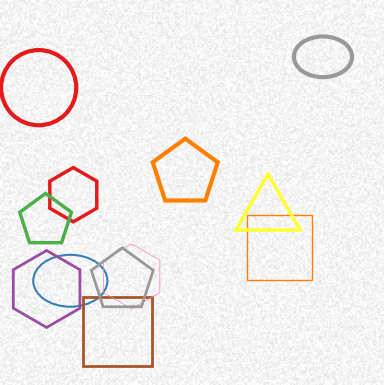[{"shape": "circle", "thickness": 3, "radius": 0.49, "center": [0.1, 0.772]}, {"shape": "hexagon", "thickness": 2.5, "radius": 0.35, "center": [0.19, 0.494]}, {"shape": "oval", "thickness": 1.5, "radius": 0.48, "center": [0.183, 0.271]}, {"shape": "pentagon", "thickness": 2.5, "radius": 0.35, "center": [0.118, 0.427]}, {"shape": "hexagon", "thickness": 2, "radius": 0.5, "center": [0.121, 0.249]}, {"shape": "square", "thickness": 1, "radius": 0.42, "center": [0.726, 0.357]}, {"shape": "pentagon", "thickness": 3, "radius": 0.44, "center": [0.481, 0.551]}, {"shape": "triangle", "thickness": 2.5, "radius": 0.48, "center": [0.696, 0.451]}, {"shape": "square", "thickness": 2, "radius": 0.45, "center": [0.305, 0.138]}, {"shape": "hexagon", "thickness": 0.5, "radius": 0.42, "center": [0.342, 0.282]}, {"shape": "pentagon", "thickness": 2, "radius": 0.42, "center": [0.318, 0.272]}, {"shape": "oval", "thickness": 3, "radius": 0.38, "center": [0.839, 0.852]}]